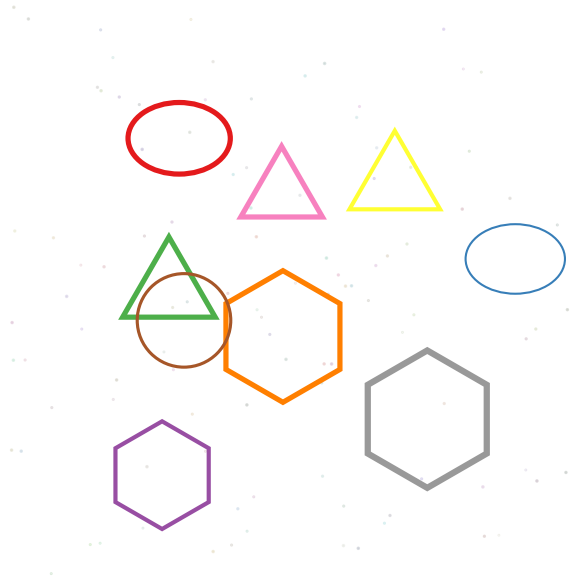[{"shape": "oval", "thickness": 2.5, "radius": 0.44, "center": [0.31, 0.76]}, {"shape": "oval", "thickness": 1, "radius": 0.43, "center": [0.892, 0.551]}, {"shape": "triangle", "thickness": 2.5, "radius": 0.46, "center": [0.293, 0.496]}, {"shape": "hexagon", "thickness": 2, "radius": 0.47, "center": [0.281, 0.176]}, {"shape": "hexagon", "thickness": 2.5, "radius": 0.57, "center": [0.49, 0.416]}, {"shape": "triangle", "thickness": 2, "radius": 0.45, "center": [0.684, 0.682]}, {"shape": "circle", "thickness": 1.5, "radius": 0.4, "center": [0.319, 0.444]}, {"shape": "triangle", "thickness": 2.5, "radius": 0.41, "center": [0.488, 0.664]}, {"shape": "hexagon", "thickness": 3, "radius": 0.59, "center": [0.74, 0.273]}]